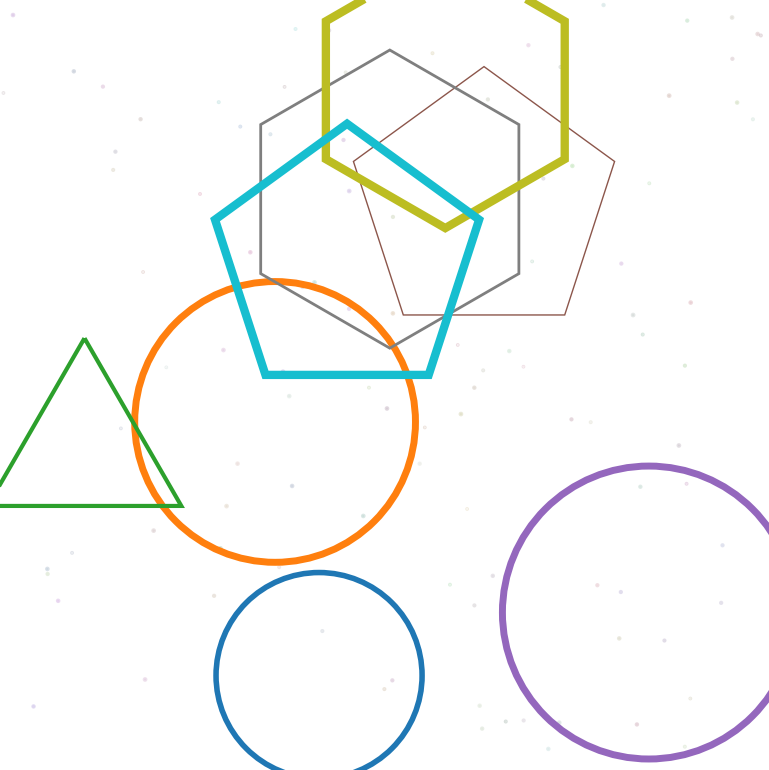[{"shape": "circle", "thickness": 2, "radius": 0.67, "center": [0.414, 0.123]}, {"shape": "circle", "thickness": 2.5, "radius": 0.91, "center": [0.357, 0.452]}, {"shape": "triangle", "thickness": 1.5, "radius": 0.73, "center": [0.11, 0.416]}, {"shape": "circle", "thickness": 2.5, "radius": 0.95, "center": [0.843, 0.205]}, {"shape": "pentagon", "thickness": 0.5, "radius": 0.89, "center": [0.629, 0.735]}, {"shape": "hexagon", "thickness": 1, "radius": 0.97, "center": [0.506, 0.741]}, {"shape": "hexagon", "thickness": 3, "radius": 0.9, "center": [0.578, 0.883]}, {"shape": "pentagon", "thickness": 3, "radius": 0.9, "center": [0.451, 0.659]}]